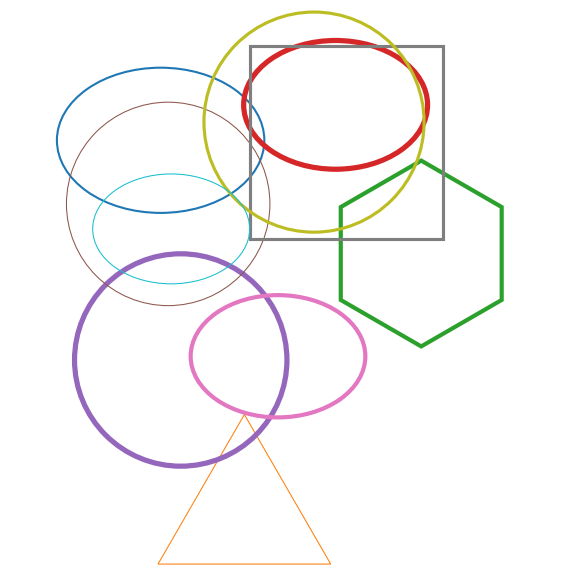[{"shape": "oval", "thickness": 1, "radius": 0.9, "center": [0.278, 0.756]}, {"shape": "triangle", "thickness": 0.5, "radius": 0.86, "center": [0.423, 0.109]}, {"shape": "hexagon", "thickness": 2, "radius": 0.8, "center": [0.729, 0.56]}, {"shape": "oval", "thickness": 2.5, "radius": 0.8, "center": [0.581, 0.818]}, {"shape": "circle", "thickness": 2.5, "radius": 0.92, "center": [0.313, 0.376]}, {"shape": "circle", "thickness": 0.5, "radius": 0.88, "center": [0.291, 0.646]}, {"shape": "oval", "thickness": 2, "radius": 0.76, "center": [0.481, 0.382]}, {"shape": "square", "thickness": 1.5, "radius": 0.84, "center": [0.599, 0.753]}, {"shape": "circle", "thickness": 1.5, "radius": 0.95, "center": [0.544, 0.788]}, {"shape": "oval", "thickness": 0.5, "radius": 0.68, "center": [0.296, 0.603]}]